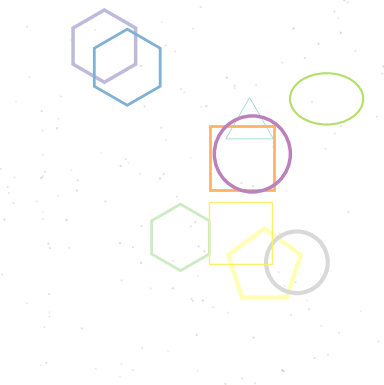[{"shape": "triangle", "thickness": 0.5, "radius": 0.36, "center": [0.648, 0.675]}, {"shape": "pentagon", "thickness": 3, "radius": 0.5, "center": [0.687, 0.307]}, {"shape": "hexagon", "thickness": 2.5, "radius": 0.47, "center": [0.271, 0.88]}, {"shape": "hexagon", "thickness": 2, "radius": 0.49, "center": [0.331, 0.825]}, {"shape": "square", "thickness": 2, "radius": 0.41, "center": [0.628, 0.59]}, {"shape": "oval", "thickness": 1.5, "radius": 0.48, "center": [0.848, 0.743]}, {"shape": "circle", "thickness": 3, "radius": 0.4, "center": [0.771, 0.319]}, {"shape": "circle", "thickness": 2.5, "radius": 0.49, "center": [0.655, 0.6]}, {"shape": "hexagon", "thickness": 2, "radius": 0.43, "center": [0.469, 0.383]}, {"shape": "square", "thickness": 1, "radius": 0.41, "center": [0.624, 0.395]}]